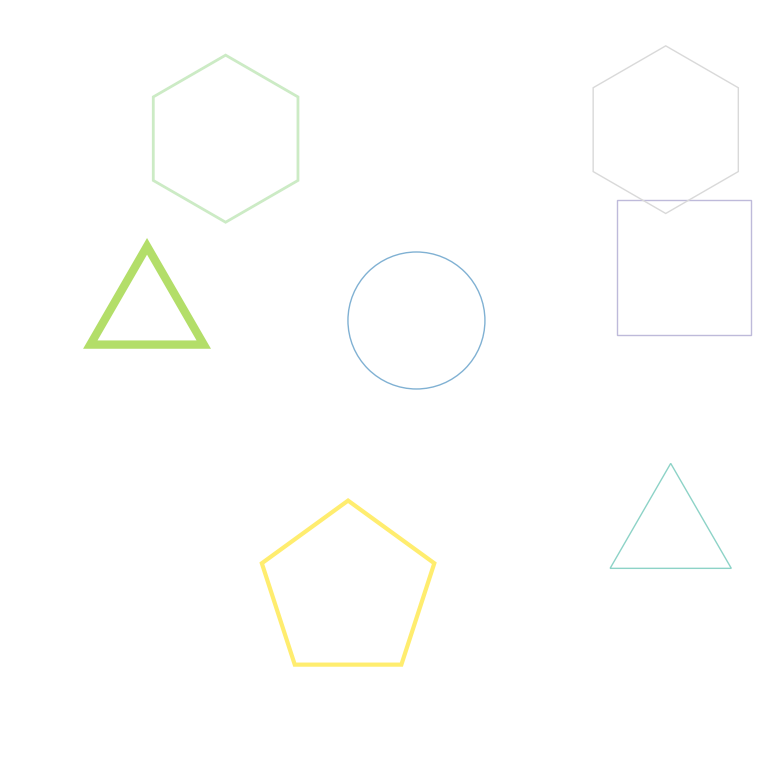[{"shape": "triangle", "thickness": 0.5, "radius": 0.45, "center": [0.871, 0.307]}, {"shape": "square", "thickness": 0.5, "radius": 0.44, "center": [0.889, 0.653]}, {"shape": "circle", "thickness": 0.5, "radius": 0.44, "center": [0.541, 0.584]}, {"shape": "triangle", "thickness": 3, "radius": 0.43, "center": [0.191, 0.595]}, {"shape": "hexagon", "thickness": 0.5, "radius": 0.54, "center": [0.865, 0.832]}, {"shape": "hexagon", "thickness": 1, "radius": 0.54, "center": [0.293, 0.82]}, {"shape": "pentagon", "thickness": 1.5, "radius": 0.59, "center": [0.452, 0.232]}]